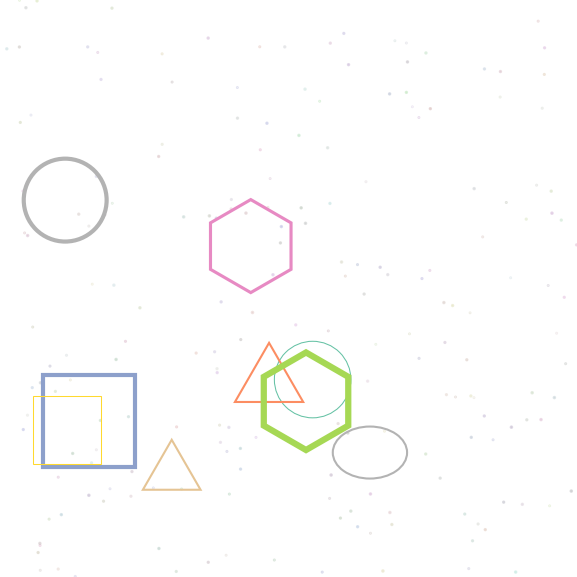[{"shape": "circle", "thickness": 0.5, "radius": 0.33, "center": [0.541, 0.342]}, {"shape": "triangle", "thickness": 1, "radius": 0.34, "center": [0.466, 0.337]}, {"shape": "square", "thickness": 2, "radius": 0.4, "center": [0.155, 0.27]}, {"shape": "hexagon", "thickness": 1.5, "radius": 0.4, "center": [0.434, 0.573]}, {"shape": "hexagon", "thickness": 3, "radius": 0.42, "center": [0.53, 0.304]}, {"shape": "square", "thickness": 0.5, "radius": 0.29, "center": [0.116, 0.254]}, {"shape": "triangle", "thickness": 1, "radius": 0.29, "center": [0.297, 0.18]}, {"shape": "oval", "thickness": 1, "radius": 0.32, "center": [0.641, 0.215]}, {"shape": "circle", "thickness": 2, "radius": 0.36, "center": [0.113, 0.653]}]